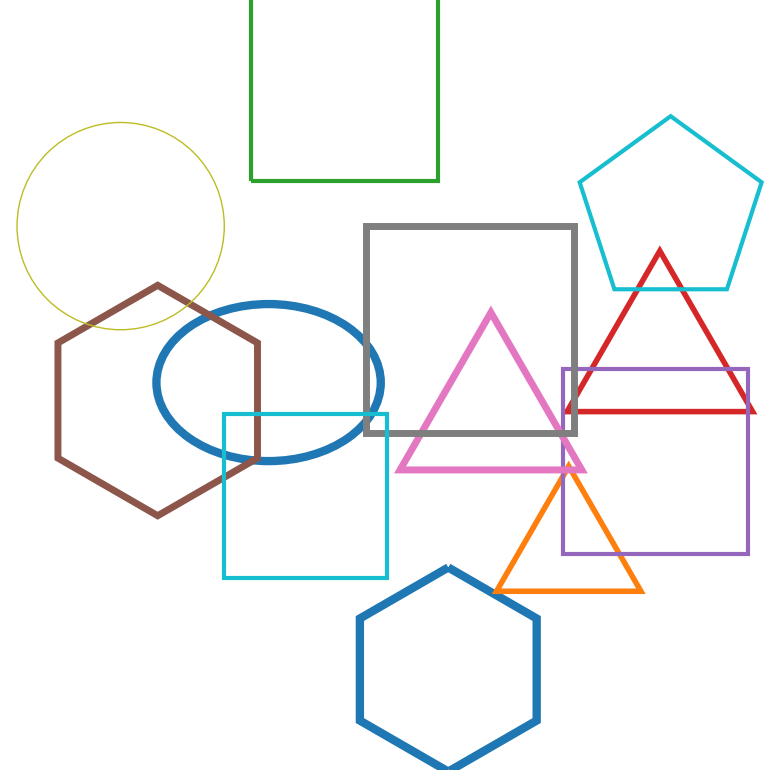[{"shape": "oval", "thickness": 3, "radius": 0.73, "center": [0.349, 0.503]}, {"shape": "hexagon", "thickness": 3, "radius": 0.66, "center": [0.582, 0.13]}, {"shape": "triangle", "thickness": 2, "radius": 0.54, "center": [0.739, 0.286]}, {"shape": "square", "thickness": 1.5, "radius": 0.6, "center": [0.448, 0.886]}, {"shape": "triangle", "thickness": 2, "radius": 0.7, "center": [0.857, 0.535]}, {"shape": "square", "thickness": 1.5, "radius": 0.6, "center": [0.851, 0.401]}, {"shape": "hexagon", "thickness": 2.5, "radius": 0.75, "center": [0.205, 0.48]}, {"shape": "triangle", "thickness": 2.5, "radius": 0.68, "center": [0.638, 0.458]}, {"shape": "square", "thickness": 2.5, "radius": 0.67, "center": [0.61, 0.572]}, {"shape": "circle", "thickness": 0.5, "radius": 0.67, "center": [0.157, 0.706]}, {"shape": "square", "thickness": 1.5, "radius": 0.53, "center": [0.397, 0.356]}, {"shape": "pentagon", "thickness": 1.5, "radius": 0.62, "center": [0.871, 0.725]}]